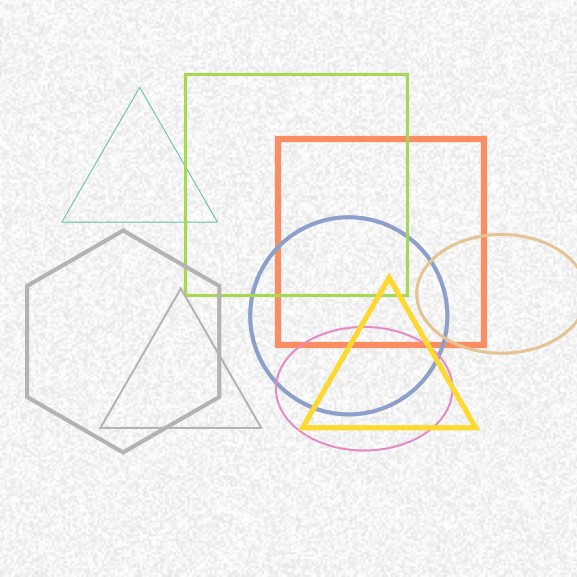[{"shape": "triangle", "thickness": 0.5, "radius": 0.78, "center": [0.242, 0.692]}, {"shape": "square", "thickness": 3, "radius": 0.89, "center": [0.66, 0.58]}, {"shape": "circle", "thickness": 2, "radius": 0.85, "center": [0.604, 0.452]}, {"shape": "oval", "thickness": 1, "radius": 0.76, "center": [0.631, 0.326]}, {"shape": "square", "thickness": 1.5, "radius": 0.96, "center": [0.513, 0.68]}, {"shape": "triangle", "thickness": 2.5, "radius": 0.87, "center": [0.674, 0.345]}, {"shape": "oval", "thickness": 1.5, "radius": 0.73, "center": [0.868, 0.49]}, {"shape": "triangle", "thickness": 1, "radius": 0.8, "center": [0.313, 0.339]}, {"shape": "hexagon", "thickness": 2, "radius": 0.96, "center": [0.213, 0.408]}]